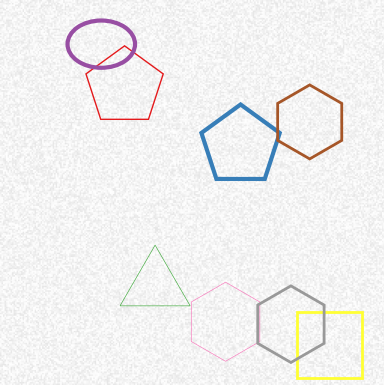[{"shape": "pentagon", "thickness": 1, "radius": 0.53, "center": [0.324, 0.775]}, {"shape": "pentagon", "thickness": 3, "radius": 0.53, "center": [0.625, 0.622]}, {"shape": "triangle", "thickness": 0.5, "radius": 0.53, "center": [0.403, 0.258]}, {"shape": "oval", "thickness": 3, "radius": 0.44, "center": [0.263, 0.885]}, {"shape": "square", "thickness": 2, "radius": 0.43, "center": [0.856, 0.104]}, {"shape": "hexagon", "thickness": 2, "radius": 0.48, "center": [0.804, 0.683]}, {"shape": "hexagon", "thickness": 0.5, "radius": 0.51, "center": [0.586, 0.164]}, {"shape": "hexagon", "thickness": 2, "radius": 0.5, "center": [0.756, 0.158]}]